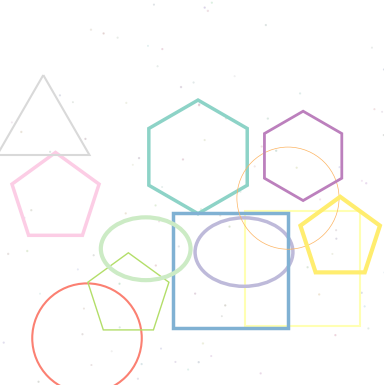[{"shape": "hexagon", "thickness": 2.5, "radius": 0.74, "center": [0.514, 0.593]}, {"shape": "square", "thickness": 1.5, "radius": 0.75, "center": [0.785, 0.303]}, {"shape": "oval", "thickness": 2.5, "radius": 0.64, "center": [0.634, 0.345]}, {"shape": "circle", "thickness": 1.5, "radius": 0.71, "center": [0.226, 0.122]}, {"shape": "square", "thickness": 2.5, "radius": 0.74, "center": [0.599, 0.297]}, {"shape": "circle", "thickness": 0.5, "radius": 0.66, "center": [0.748, 0.485]}, {"shape": "pentagon", "thickness": 1, "radius": 0.55, "center": [0.333, 0.233]}, {"shape": "pentagon", "thickness": 2.5, "radius": 0.59, "center": [0.144, 0.485]}, {"shape": "triangle", "thickness": 1.5, "radius": 0.69, "center": [0.112, 0.667]}, {"shape": "hexagon", "thickness": 2, "radius": 0.58, "center": [0.787, 0.595]}, {"shape": "oval", "thickness": 3, "radius": 0.58, "center": [0.378, 0.354]}, {"shape": "pentagon", "thickness": 3, "radius": 0.54, "center": [0.884, 0.38]}]